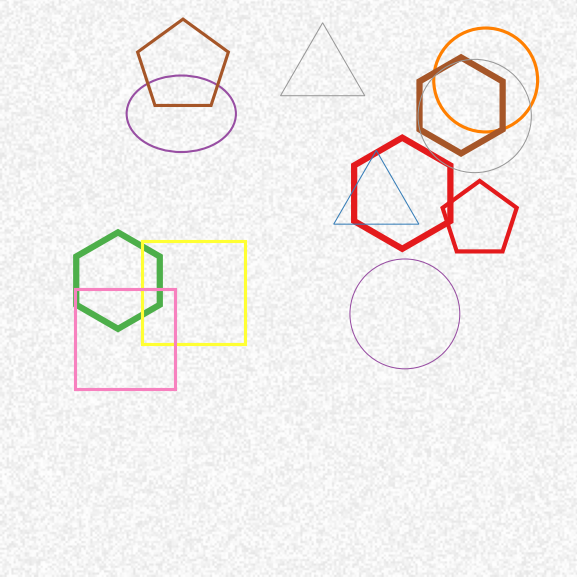[{"shape": "pentagon", "thickness": 2, "radius": 0.34, "center": [0.831, 0.618]}, {"shape": "hexagon", "thickness": 3, "radius": 0.48, "center": [0.697, 0.665]}, {"shape": "triangle", "thickness": 0.5, "radius": 0.43, "center": [0.652, 0.654]}, {"shape": "hexagon", "thickness": 3, "radius": 0.42, "center": [0.204, 0.513]}, {"shape": "oval", "thickness": 1, "radius": 0.47, "center": [0.314, 0.802]}, {"shape": "circle", "thickness": 0.5, "radius": 0.48, "center": [0.701, 0.456]}, {"shape": "circle", "thickness": 1.5, "radius": 0.45, "center": [0.841, 0.861]}, {"shape": "square", "thickness": 1.5, "radius": 0.45, "center": [0.336, 0.493]}, {"shape": "hexagon", "thickness": 3, "radius": 0.42, "center": [0.798, 0.817]}, {"shape": "pentagon", "thickness": 1.5, "radius": 0.41, "center": [0.317, 0.883]}, {"shape": "square", "thickness": 1.5, "radius": 0.43, "center": [0.216, 0.412]}, {"shape": "triangle", "thickness": 0.5, "radius": 0.42, "center": [0.559, 0.876]}, {"shape": "circle", "thickness": 0.5, "radius": 0.49, "center": [0.822, 0.798]}]